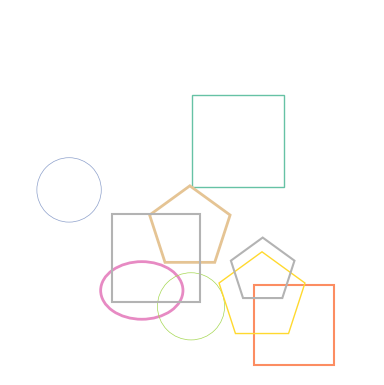[{"shape": "square", "thickness": 1, "radius": 0.6, "center": [0.618, 0.634]}, {"shape": "square", "thickness": 1.5, "radius": 0.52, "center": [0.764, 0.156]}, {"shape": "circle", "thickness": 0.5, "radius": 0.42, "center": [0.179, 0.507]}, {"shape": "oval", "thickness": 2, "radius": 0.53, "center": [0.368, 0.246]}, {"shape": "circle", "thickness": 0.5, "radius": 0.44, "center": [0.496, 0.204]}, {"shape": "pentagon", "thickness": 1, "radius": 0.59, "center": [0.681, 0.229]}, {"shape": "pentagon", "thickness": 2, "radius": 0.55, "center": [0.493, 0.407]}, {"shape": "pentagon", "thickness": 1.5, "radius": 0.43, "center": [0.682, 0.296]}, {"shape": "square", "thickness": 1.5, "radius": 0.57, "center": [0.405, 0.33]}]